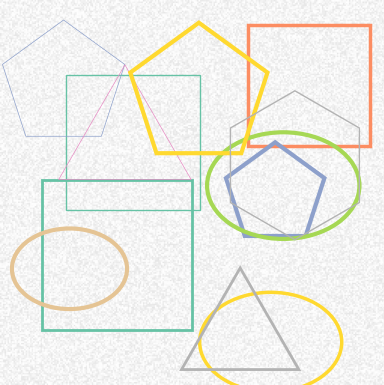[{"shape": "square", "thickness": 2, "radius": 0.98, "center": [0.303, 0.339]}, {"shape": "square", "thickness": 1, "radius": 0.87, "center": [0.345, 0.63]}, {"shape": "square", "thickness": 2.5, "radius": 0.79, "center": [0.803, 0.778]}, {"shape": "pentagon", "thickness": 0.5, "radius": 0.83, "center": [0.165, 0.781]}, {"shape": "pentagon", "thickness": 3, "radius": 0.67, "center": [0.715, 0.496]}, {"shape": "triangle", "thickness": 0.5, "radius": 0.99, "center": [0.324, 0.633]}, {"shape": "oval", "thickness": 3, "radius": 0.99, "center": [0.736, 0.518]}, {"shape": "oval", "thickness": 2.5, "radius": 0.92, "center": [0.703, 0.112]}, {"shape": "pentagon", "thickness": 3, "radius": 0.94, "center": [0.517, 0.754]}, {"shape": "oval", "thickness": 3, "radius": 0.75, "center": [0.181, 0.302]}, {"shape": "hexagon", "thickness": 1, "radius": 0.97, "center": [0.766, 0.571]}, {"shape": "triangle", "thickness": 2, "radius": 0.88, "center": [0.624, 0.128]}]